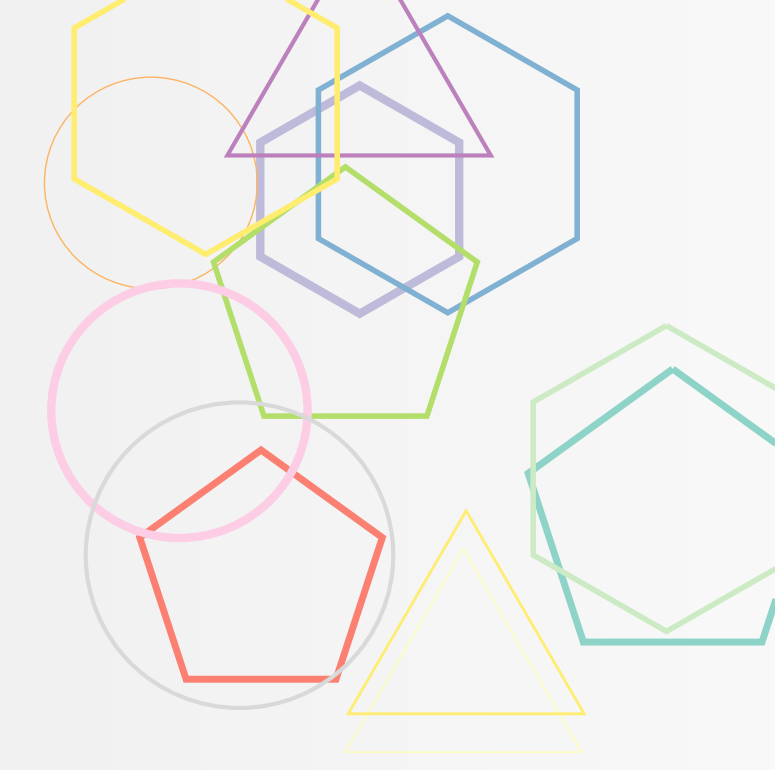[{"shape": "pentagon", "thickness": 2.5, "radius": 0.98, "center": [0.868, 0.325]}, {"shape": "triangle", "thickness": 0.5, "radius": 0.88, "center": [0.598, 0.111]}, {"shape": "hexagon", "thickness": 3, "radius": 0.74, "center": [0.464, 0.741]}, {"shape": "pentagon", "thickness": 2.5, "radius": 0.82, "center": [0.337, 0.251]}, {"shape": "hexagon", "thickness": 2, "radius": 0.96, "center": [0.578, 0.787]}, {"shape": "circle", "thickness": 0.5, "radius": 0.69, "center": [0.195, 0.762]}, {"shape": "pentagon", "thickness": 2, "radius": 0.89, "center": [0.446, 0.604]}, {"shape": "circle", "thickness": 3, "radius": 0.83, "center": [0.232, 0.467]}, {"shape": "circle", "thickness": 1.5, "radius": 0.99, "center": [0.309, 0.279]}, {"shape": "triangle", "thickness": 1.5, "radius": 0.98, "center": [0.463, 0.896]}, {"shape": "hexagon", "thickness": 2, "radius": 0.99, "center": [0.86, 0.379]}, {"shape": "triangle", "thickness": 1, "radius": 0.88, "center": [0.601, 0.161]}, {"shape": "hexagon", "thickness": 2, "radius": 0.98, "center": [0.265, 0.866]}]